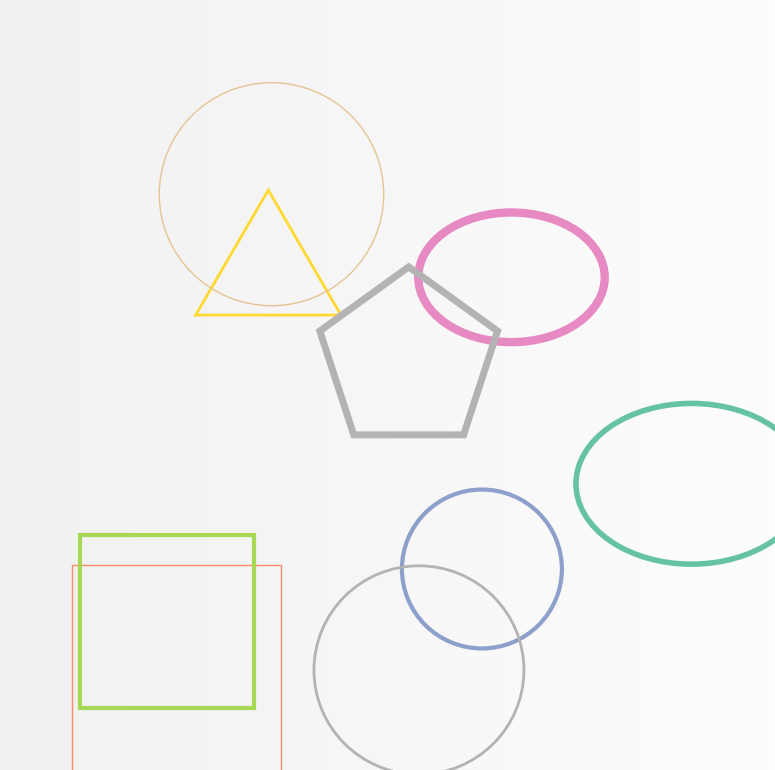[{"shape": "oval", "thickness": 2, "radius": 0.75, "center": [0.892, 0.372]}, {"shape": "square", "thickness": 0.5, "radius": 0.68, "center": [0.228, 0.131]}, {"shape": "circle", "thickness": 1.5, "radius": 0.52, "center": [0.622, 0.261]}, {"shape": "oval", "thickness": 3, "radius": 0.6, "center": [0.66, 0.64]}, {"shape": "square", "thickness": 1.5, "radius": 0.56, "center": [0.216, 0.192]}, {"shape": "triangle", "thickness": 1, "radius": 0.54, "center": [0.346, 0.645]}, {"shape": "circle", "thickness": 0.5, "radius": 0.72, "center": [0.35, 0.748]}, {"shape": "circle", "thickness": 1, "radius": 0.68, "center": [0.541, 0.13]}, {"shape": "pentagon", "thickness": 2.5, "radius": 0.6, "center": [0.527, 0.533]}]